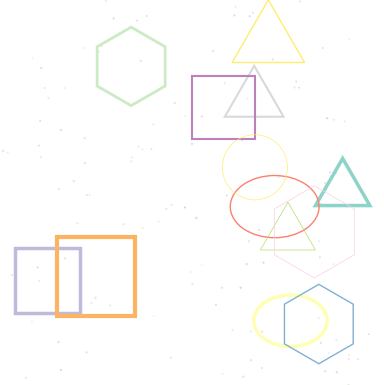[{"shape": "triangle", "thickness": 2.5, "radius": 0.41, "center": [0.89, 0.507]}, {"shape": "oval", "thickness": 2.5, "radius": 0.48, "center": [0.754, 0.167]}, {"shape": "square", "thickness": 2.5, "radius": 0.42, "center": [0.123, 0.272]}, {"shape": "oval", "thickness": 1, "radius": 0.58, "center": [0.713, 0.463]}, {"shape": "hexagon", "thickness": 1, "radius": 0.52, "center": [0.828, 0.158]}, {"shape": "square", "thickness": 3, "radius": 0.51, "center": [0.249, 0.282]}, {"shape": "triangle", "thickness": 0.5, "radius": 0.41, "center": [0.748, 0.392]}, {"shape": "hexagon", "thickness": 0.5, "radius": 0.6, "center": [0.817, 0.398]}, {"shape": "triangle", "thickness": 1.5, "radius": 0.44, "center": [0.66, 0.741]}, {"shape": "square", "thickness": 1.5, "radius": 0.41, "center": [0.58, 0.72]}, {"shape": "hexagon", "thickness": 2, "radius": 0.51, "center": [0.341, 0.828]}, {"shape": "triangle", "thickness": 1, "radius": 0.54, "center": [0.697, 0.892]}, {"shape": "circle", "thickness": 0.5, "radius": 0.42, "center": [0.662, 0.565]}]